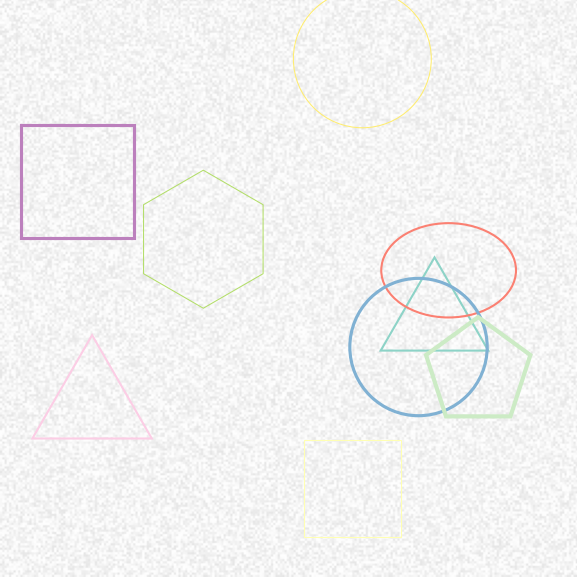[{"shape": "triangle", "thickness": 1, "radius": 0.54, "center": [0.752, 0.446]}, {"shape": "square", "thickness": 0.5, "radius": 0.42, "center": [0.611, 0.153]}, {"shape": "oval", "thickness": 1, "radius": 0.58, "center": [0.777, 0.531]}, {"shape": "circle", "thickness": 1.5, "radius": 0.59, "center": [0.725, 0.398]}, {"shape": "hexagon", "thickness": 0.5, "radius": 0.6, "center": [0.352, 0.585]}, {"shape": "triangle", "thickness": 1, "radius": 0.6, "center": [0.159, 0.3]}, {"shape": "square", "thickness": 1.5, "radius": 0.49, "center": [0.134, 0.685]}, {"shape": "pentagon", "thickness": 2, "radius": 0.48, "center": [0.828, 0.355]}, {"shape": "circle", "thickness": 0.5, "radius": 0.6, "center": [0.627, 0.897]}]